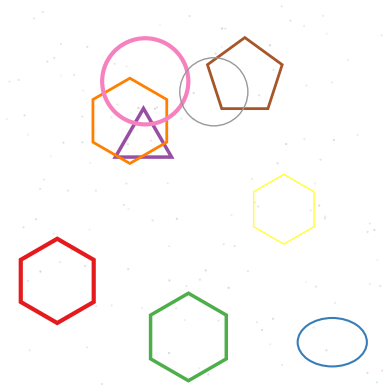[{"shape": "hexagon", "thickness": 3, "radius": 0.55, "center": [0.149, 0.27]}, {"shape": "oval", "thickness": 1.5, "radius": 0.45, "center": [0.863, 0.111]}, {"shape": "hexagon", "thickness": 2.5, "radius": 0.57, "center": [0.489, 0.125]}, {"shape": "triangle", "thickness": 2.5, "radius": 0.42, "center": [0.373, 0.634]}, {"shape": "hexagon", "thickness": 2, "radius": 0.55, "center": [0.337, 0.686]}, {"shape": "hexagon", "thickness": 1, "radius": 0.45, "center": [0.737, 0.457]}, {"shape": "pentagon", "thickness": 2, "radius": 0.51, "center": [0.636, 0.8]}, {"shape": "circle", "thickness": 3, "radius": 0.56, "center": [0.377, 0.789]}, {"shape": "circle", "thickness": 1, "radius": 0.44, "center": [0.555, 0.762]}]